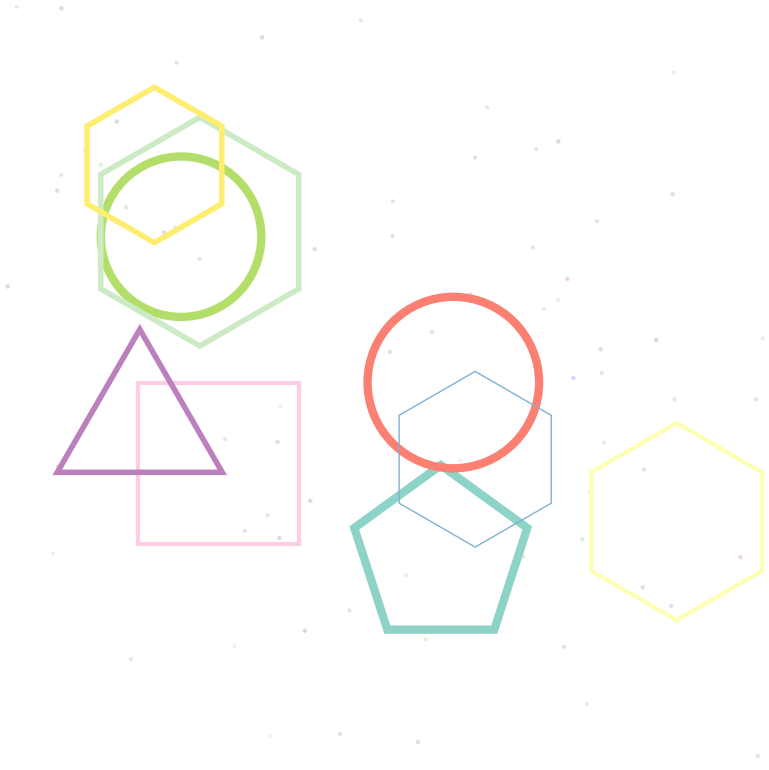[{"shape": "pentagon", "thickness": 3, "radius": 0.59, "center": [0.572, 0.278]}, {"shape": "hexagon", "thickness": 1.5, "radius": 0.64, "center": [0.879, 0.323]}, {"shape": "circle", "thickness": 3, "radius": 0.56, "center": [0.589, 0.503]}, {"shape": "hexagon", "thickness": 0.5, "radius": 0.57, "center": [0.617, 0.404]}, {"shape": "circle", "thickness": 3, "radius": 0.52, "center": [0.235, 0.693]}, {"shape": "square", "thickness": 1.5, "radius": 0.52, "center": [0.284, 0.398]}, {"shape": "triangle", "thickness": 2, "radius": 0.62, "center": [0.182, 0.448]}, {"shape": "hexagon", "thickness": 2, "radius": 0.74, "center": [0.259, 0.699]}, {"shape": "hexagon", "thickness": 2, "radius": 0.5, "center": [0.201, 0.786]}]